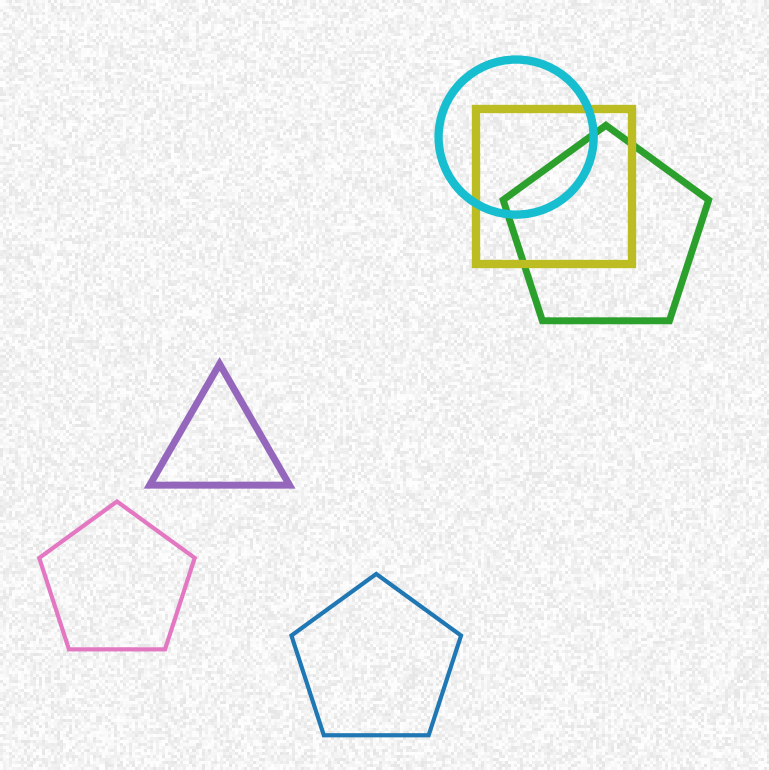[{"shape": "pentagon", "thickness": 1.5, "radius": 0.58, "center": [0.489, 0.139]}, {"shape": "pentagon", "thickness": 2.5, "radius": 0.7, "center": [0.787, 0.697]}, {"shape": "triangle", "thickness": 2.5, "radius": 0.52, "center": [0.285, 0.422]}, {"shape": "pentagon", "thickness": 1.5, "radius": 0.53, "center": [0.152, 0.243]}, {"shape": "square", "thickness": 3, "radius": 0.51, "center": [0.719, 0.758]}, {"shape": "circle", "thickness": 3, "radius": 0.5, "center": [0.67, 0.822]}]